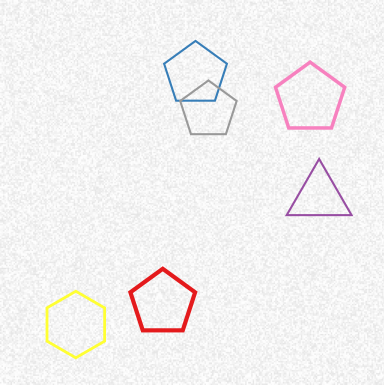[{"shape": "pentagon", "thickness": 3, "radius": 0.44, "center": [0.423, 0.213]}, {"shape": "pentagon", "thickness": 1.5, "radius": 0.43, "center": [0.508, 0.808]}, {"shape": "triangle", "thickness": 1.5, "radius": 0.49, "center": [0.829, 0.49]}, {"shape": "hexagon", "thickness": 2, "radius": 0.43, "center": [0.197, 0.157]}, {"shape": "pentagon", "thickness": 2.5, "radius": 0.47, "center": [0.805, 0.744]}, {"shape": "pentagon", "thickness": 1.5, "radius": 0.39, "center": [0.541, 0.714]}]